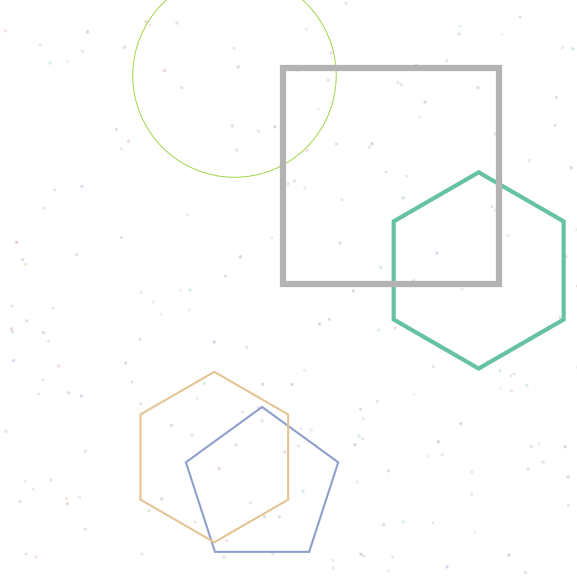[{"shape": "hexagon", "thickness": 2, "radius": 0.85, "center": [0.829, 0.531]}, {"shape": "pentagon", "thickness": 1, "radius": 0.69, "center": [0.454, 0.156]}, {"shape": "circle", "thickness": 0.5, "radius": 0.88, "center": [0.406, 0.868]}, {"shape": "hexagon", "thickness": 1, "radius": 0.74, "center": [0.371, 0.208]}, {"shape": "square", "thickness": 3, "radius": 0.94, "center": [0.678, 0.694]}]